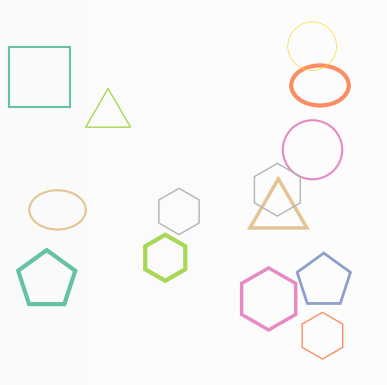[{"shape": "square", "thickness": 1.5, "radius": 0.39, "center": [0.102, 0.8]}, {"shape": "pentagon", "thickness": 3, "radius": 0.39, "center": [0.121, 0.273]}, {"shape": "hexagon", "thickness": 1, "radius": 0.3, "center": [0.832, 0.128]}, {"shape": "oval", "thickness": 3, "radius": 0.37, "center": [0.826, 0.778]}, {"shape": "pentagon", "thickness": 2, "radius": 0.36, "center": [0.836, 0.27]}, {"shape": "circle", "thickness": 1.5, "radius": 0.38, "center": [0.807, 0.611]}, {"shape": "hexagon", "thickness": 2.5, "radius": 0.4, "center": [0.693, 0.224]}, {"shape": "triangle", "thickness": 1, "radius": 0.33, "center": [0.279, 0.703]}, {"shape": "hexagon", "thickness": 3, "radius": 0.3, "center": [0.426, 0.33]}, {"shape": "circle", "thickness": 0.5, "radius": 0.31, "center": [0.806, 0.88]}, {"shape": "triangle", "thickness": 2.5, "radius": 0.42, "center": [0.718, 0.45]}, {"shape": "oval", "thickness": 1.5, "radius": 0.36, "center": [0.148, 0.455]}, {"shape": "hexagon", "thickness": 1, "radius": 0.34, "center": [0.716, 0.507]}, {"shape": "hexagon", "thickness": 1, "radius": 0.3, "center": [0.462, 0.451]}]